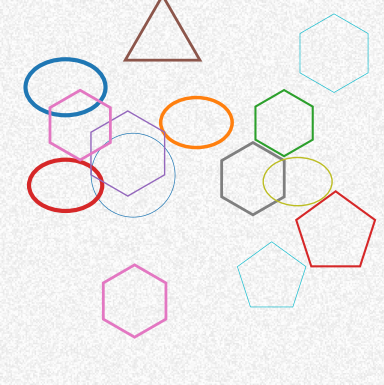[{"shape": "oval", "thickness": 3, "radius": 0.52, "center": [0.17, 0.773]}, {"shape": "circle", "thickness": 0.5, "radius": 0.54, "center": [0.346, 0.545]}, {"shape": "oval", "thickness": 2.5, "radius": 0.46, "center": [0.51, 0.682]}, {"shape": "hexagon", "thickness": 1.5, "radius": 0.43, "center": [0.738, 0.68]}, {"shape": "oval", "thickness": 3, "radius": 0.48, "center": [0.17, 0.519]}, {"shape": "pentagon", "thickness": 1.5, "radius": 0.54, "center": [0.872, 0.395]}, {"shape": "hexagon", "thickness": 1, "radius": 0.55, "center": [0.332, 0.601]}, {"shape": "triangle", "thickness": 2, "radius": 0.56, "center": [0.422, 0.9]}, {"shape": "hexagon", "thickness": 2, "radius": 0.47, "center": [0.35, 0.218]}, {"shape": "hexagon", "thickness": 2, "radius": 0.45, "center": [0.208, 0.675]}, {"shape": "hexagon", "thickness": 2, "radius": 0.47, "center": [0.657, 0.536]}, {"shape": "oval", "thickness": 1, "radius": 0.45, "center": [0.773, 0.528]}, {"shape": "hexagon", "thickness": 0.5, "radius": 0.51, "center": [0.868, 0.862]}, {"shape": "pentagon", "thickness": 0.5, "radius": 0.47, "center": [0.706, 0.278]}]